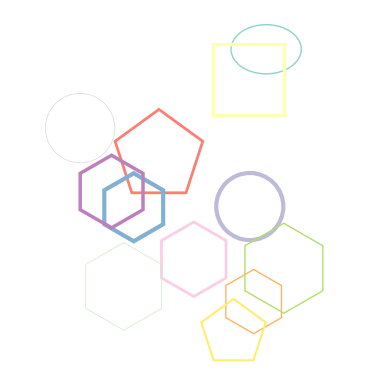[{"shape": "oval", "thickness": 1, "radius": 0.46, "center": [0.691, 0.872]}, {"shape": "square", "thickness": 2.5, "radius": 0.46, "center": [0.645, 0.794]}, {"shape": "circle", "thickness": 3, "radius": 0.44, "center": [0.649, 0.464]}, {"shape": "pentagon", "thickness": 2, "radius": 0.6, "center": [0.413, 0.596]}, {"shape": "hexagon", "thickness": 3, "radius": 0.44, "center": [0.347, 0.462]}, {"shape": "hexagon", "thickness": 1, "radius": 0.42, "center": [0.659, 0.217]}, {"shape": "hexagon", "thickness": 1, "radius": 0.58, "center": [0.737, 0.303]}, {"shape": "hexagon", "thickness": 2, "radius": 0.48, "center": [0.503, 0.327]}, {"shape": "circle", "thickness": 0.5, "radius": 0.45, "center": [0.208, 0.667]}, {"shape": "hexagon", "thickness": 2.5, "radius": 0.47, "center": [0.29, 0.502]}, {"shape": "hexagon", "thickness": 0.5, "radius": 0.57, "center": [0.321, 0.256]}, {"shape": "pentagon", "thickness": 1.5, "radius": 0.44, "center": [0.607, 0.135]}]